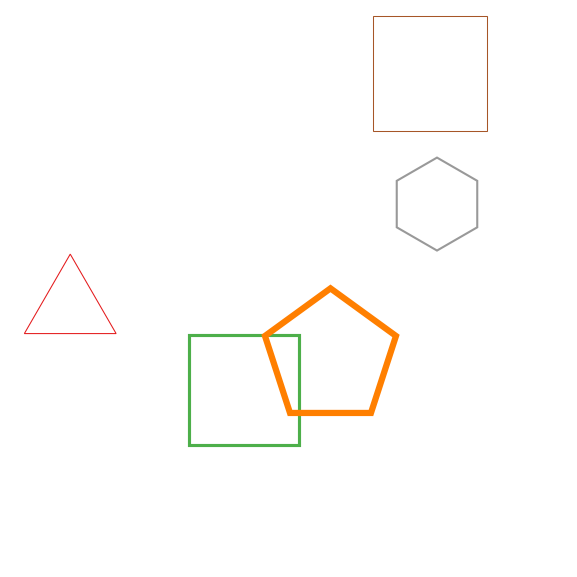[{"shape": "triangle", "thickness": 0.5, "radius": 0.46, "center": [0.122, 0.467]}, {"shape": "square", "thickness": 1.5, "radius": 0.48, "center": [0.423, 0.324]}, {"shape": "pentagon", "thickness": 3, "radius": 0.6, "center": [0.572, 0.381]}, {"shape": "square", "thickness": 0.5, "radius": 0.49, "center": [0.745, 0.872]}, {"shape": "hexagon", "thickness": 1, "radius": 0.4, "center": [0.757, 0.646]}]